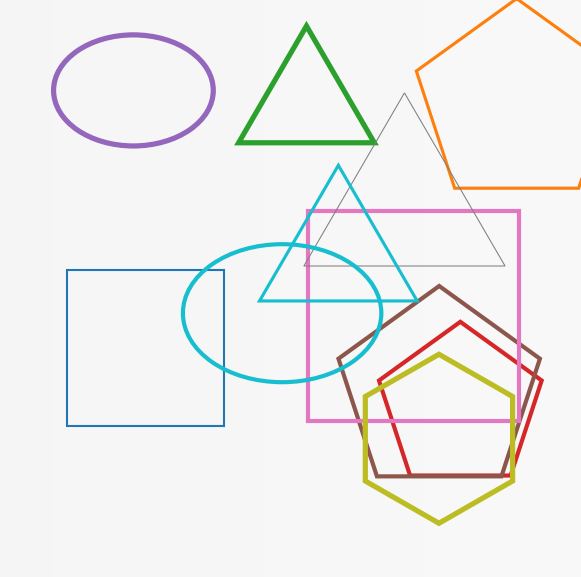[{"shape": "square", "thickness": 1, "radius": 0.67, "center": [0.25, 0.396]}, {"shape": "pentagon", "thickness": 1.5, "radius": 0.91, "center": [0.889, 0.82]}, {"shape": "triangle", "thickness": 2.5, "radius": 0.67, "center": [0.527, 0.819]}, {"shape": "pentagon", "thickness": 2, "radius": 0.74, "center": [0.792, 0.295]}, {"shape": "oval", "thickness": 2.5, "radius": 0.69, "center": [0.23, 0.843]}, {"shape": "pentagon", "thickness": 2, "radius": 0.91, "center": [0.756, 0.322]}, {"shape": "square", "thickness": 2, "radius": 0.91, "center": [0.711, 0.452]}, {"shape": "triangle", "thickness": 0.5, "radius": 1.0, "center": [0.696, 0.638]}, {"shape": "hexagon", "thickness": 2.5, "radius": 0.73, "center": [0.755, 0.239]}, {"shape": "oval", "thickness": 2, "radius": 0.85, "center": [0.485, 0.457]}, {"shape": "triangle", "thickness": 1.5, "radius": 0.78, "center": [0.582, 0.556]}]